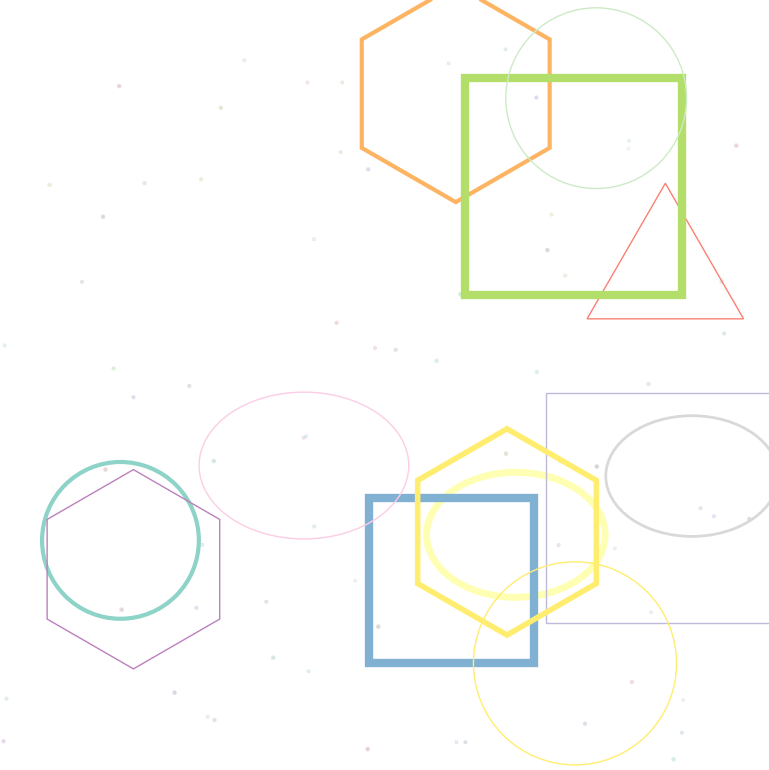[{"shape": "circle", "thickness": 1.5, "radius": 0.51, "center": [0.156, 0.298]}, {"shape": "oval", "thickness": 2.5, "radius": 0.58, "center": [0.67, 0.305]}, {"shape": "square", "thickness": 0.5, "radius": 0.75, "center": [0.858, 0.34]}, {"shape": "triangle", "thickness": 0.5, "radius": 0.59, "center": [0.864, 0.645]}, {"shape": "square", "thickness": 3, "radius": 0.54, "center": [0.586, 0.246]}, {"shape": "hexagon", "thickness": 1.5, "radius": 0.7, "center": [0.592, 0.878]}, {"shape": "square", "thickness": 3, "radius": 0.71, "center": [0.745, 0.758]}, {"shape": "oval", "thickness": 0.5, "radius": 0.68, "center": [0.395, 0.395]}, {"shape": "oval", "thickness": 1, "radius": 0.56, "center": [0.899, 0.382]}, {"shape": "hexagon", "thickness": 0.5, "radius": 0.65, "center": [0.173, 0.261]}, {"shape": "circle", "thickness": 0.5, "radius": 0.59, "center": [0.774, 0.872]}, {"shape": "hexagon", "thickness": 2, "radius": 0.67, "center": [0.658, 0.309]}, {"shape": "circle", "thickness": 0.5, "radius": 0.66, "center": [0.747, 0.139]}]